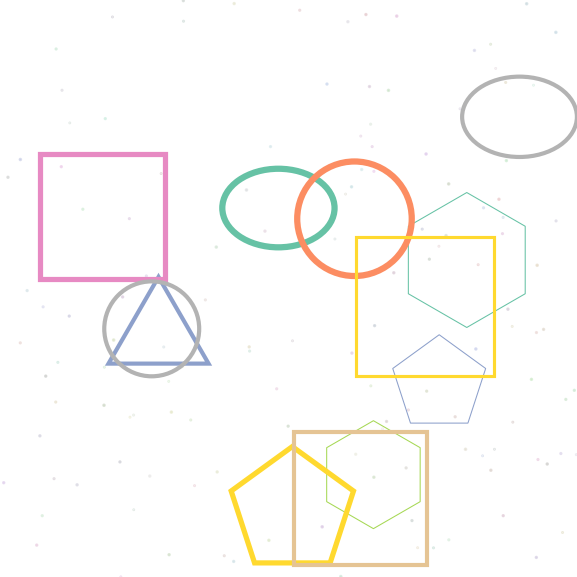[{"shape": "oval", "thickness": 3, "radius": 0.49, "center": [0.482, 0.639]}, {"shape": "hexagon", "thickness": 0.5, "radius": 0.58, "center": [0.808, 0.549]}, {"shape": "circle", "thickness": 3, "radius": 0.5, "center": [0.614, 0.62]}, {"shape": "triangle", "thickness": 2, "radius": 0.5, "center": [0.274, 0.42]}, {"shape": "pentagon", "thickness": 0.5, "radius": 0.42, "center": [0.761, 0.335]}, {"shape": "square", "thickness": 2.5, "radius": 0.54, "center": [0.177, 0.624]}, {"shape": "hexagon", "thickness": 0.5, "radius": 0.47, "center": [0.647, 0.177]}, {"shape": "square", "thickness": 1.5, "radius": 0.6, "center": [0.736, 0.468]}, {"shape": "pentagon", "thickness": 2.5, "radius": 0.56, "center": [0.506, 0.114]}, {"shape": "square", "thickness": 2, "radius": 0.57, "center": [0.624, 0.136]}, {"shape": "circle", "thickness": 2, "radius": 0.41, "center": [0.263, 0.43]}, {"shape": "oval", "thickness": 2, "radius": 0.5, "center": [0.9, 0.797]}]